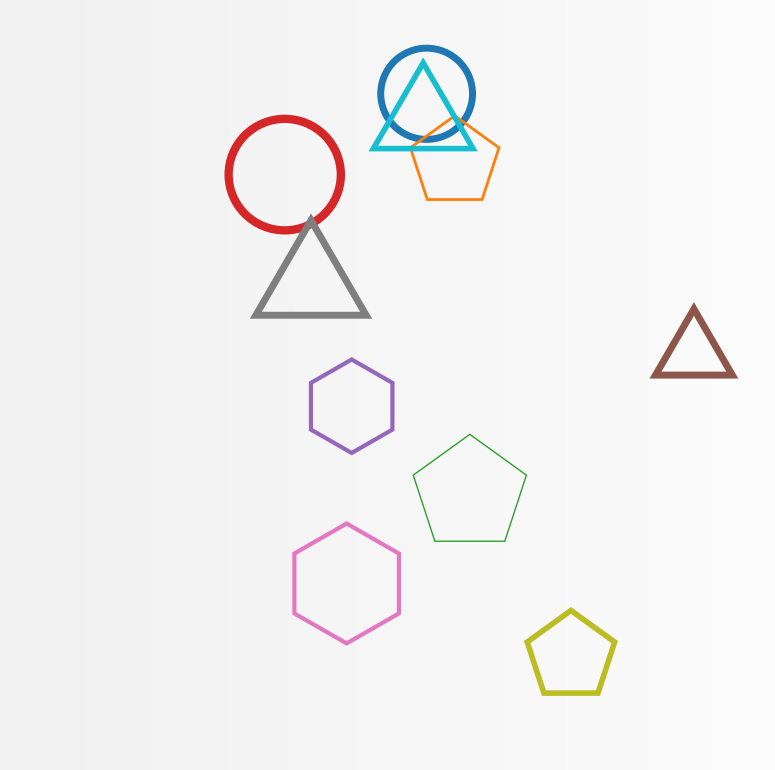[{"shape": "circle", "thickness": 2.5, "radius": 0.3, "center": [0.55, 0.878]}, {"shape": "pentagon", "thickness": 1, "radius": 0.3, "center": [0.587, 0.79]}, {"shape": "pentagon", "thickness": 0.5, "radius": 0.38, "center": [0.606, 0.359]}, {"shape": "circle", "thickness": 3, "radius": 0.36, "center": [0.367, 0.773]}, {"shape": "hexagon", "thickness": 1.5, "radius": 0.3, "center": [0.454, 0.472]}, {"shape": "triangle", "thickness": 2.5, "radius": 0.29, "center": [0.895, 0.541]}, {"shape": "hexagon", "thickness": 1.5, "radius": 0.39, "center": [0.447, 0.242]}, {"shape": "triangle", "thickness": 2.5, "radius": 0.41, "center": [0.401, 0.632]}, {"shape": "pentagon", "thickness": 2, "radius": 0.3, "center": [0.737, 0.148]}, {"shape": "triangle", "thickness": 2, "radius": 0.37, "center": [0.546, 0.844]}]